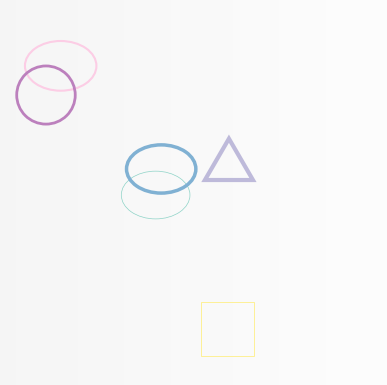[{"shape": "oval", "thickness": 0.5, "radius": 0.44, "center": [0.402, 0.493]}, {"shape": "triangle", "thickness": 3, "radius": 0.36, "center": [0.591, 0.568]}, {"shape": "oval", "thickness": 2.5, "radius": 0.45, "center": [0.416, 0.561]}, {"shape": "oval", "thickness": 1.5, "radius": 0.46, "center": [0.157, 0.829]}, {"shape": "circle", "thickness": 2, "radius": 0.38, "center": [0.119, 0.753]}, {"shape": "square", "thickness": 0.5, "radius": 0.35, "center": [0.587, 0.145]}]